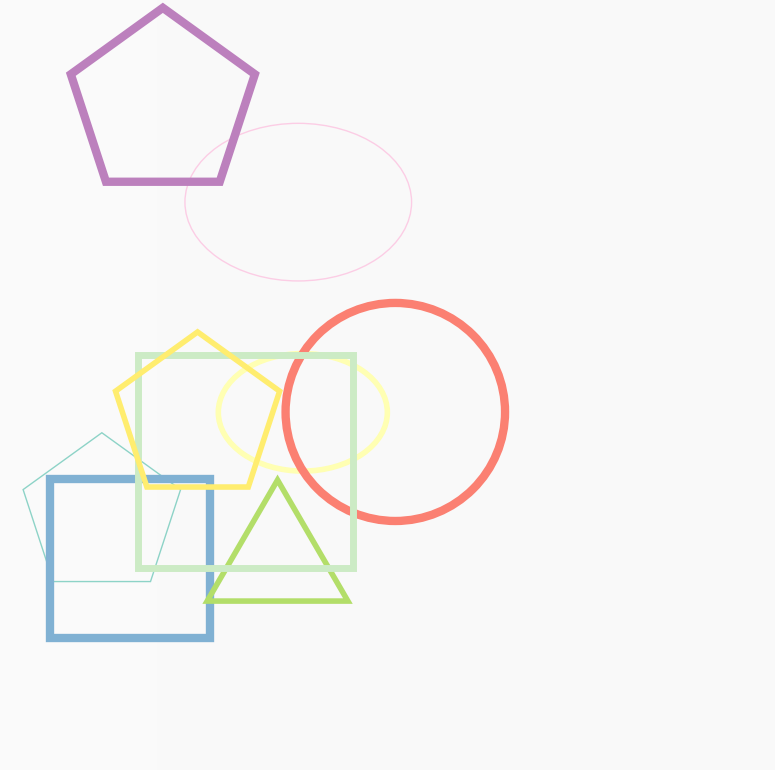[{"shape": "pentagon", "thickness": 0.5, "radius": 0.53, "center": [0.131, 0.331]}, {"shape": "oval", "thickness": 2, "radius": 0.55, "center": [0.391, 0.465]}, {"shape": "circle", "thickness": 3, "radius": 0.71, "center": [0.51, 0.465]}, {"shape": "square", "thickness": 3, "radius": 0.52, "center": [0.168, 0.274]}, {"shape": "triangle", "thickness": 2, "radius": 0.52, "center": [0.358, 0.272]}, {"shape": "oval", "thickness": 0.5, "radius": 0.73, "center": [0.385, 0.737]}, {"shape": "pentagon", "thickness": 3, "radius": 0.62, "center": [0.21, 0.865]}, {"shape": "square", "thickness": 2.5, "radius": 0.69, "center": [0.316, 0.4]}, {"shape": "pentagon", "thickness": 2, "radius": 0.56, "center": [0.255, 0.458]}]